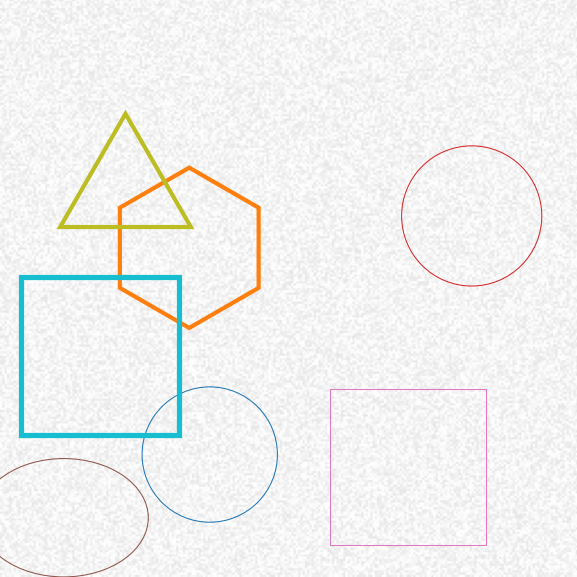[{"shape": "circle", "thickness": 0.5, "radius": 0.59, "center": [0.363, 0.212]}, {"shape": "hexagon", "thickness": 2, "radius": 0.69, "center": [0.328, 0.57]}, {"shape": "circle", "thickness": 0.5, "radius": 0.61, "center": [0.817, 0.625]}, {"shape": "oval", "thickness": 0.5, "radius": 0.73, "center": [0.11, 0.103]}, {"shape": "square", "thickness": 0.5, "radius": 0.67, "center": [0.707, 0.191]}, {"shape": "triangle", "thickness": 2, "radius": 0.65, "center": [0.217, 0.671]}, {"shape": "square", "thickness": 2.5, "radius": 0.68, "center": [0.173, 0.383]}]